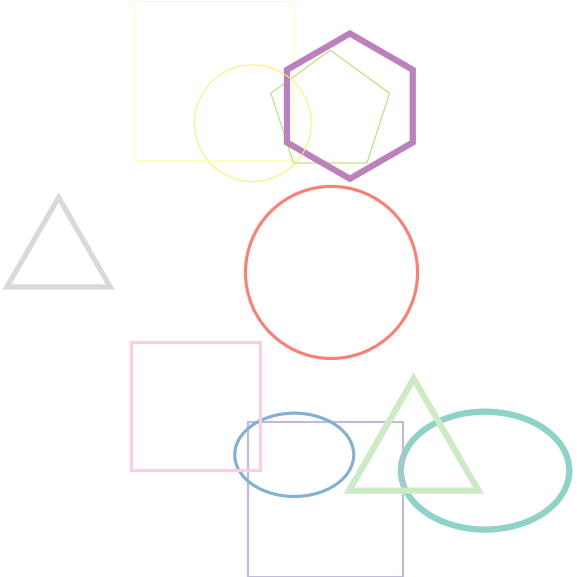[{"shape": "oval", "thickness": 3, "radius": 0.73, "center": [0.84, 0.184]}, {"shape": "square", "thickness": 0.5, "radius": 0.69, "center": [0.369, 0.86]}, {"shape": "square", "thickness": 1, "radius": 0.67, "center": [0.564, 0.134]}, {"shape": "circle", "thickness": 1.5, "radius": 0.75, "center": [0.574, 0.527]}, {"shape": "oval", "thickness": 1.5, "radius": 0.52, "center": [0.51, 0.212]}, {"shape": "pentagon", "thickness": 0.5, "radius": 0.54, "center": [0.572, 0.804]}, {"shape": "square", "thickness": 1.5, "radius": 0.56, "center": [0.339, 0.296]}, {"shape": "triangle", "thickness": 2.5, "radius": 0.52, "center": [0.101, 0.554]}, {"shape": "hexagon", "thickness": 3, "radius": 0.63, "center": [0.606, 0.815]}, {"shape": "triangle", "thickness": 3, "radius": 0.65, "center": [0.716, 0.214]}, {"shape": "circle", "thickness": 0.5, "radius": 0.51, "center": [0.438, 0.786]}]